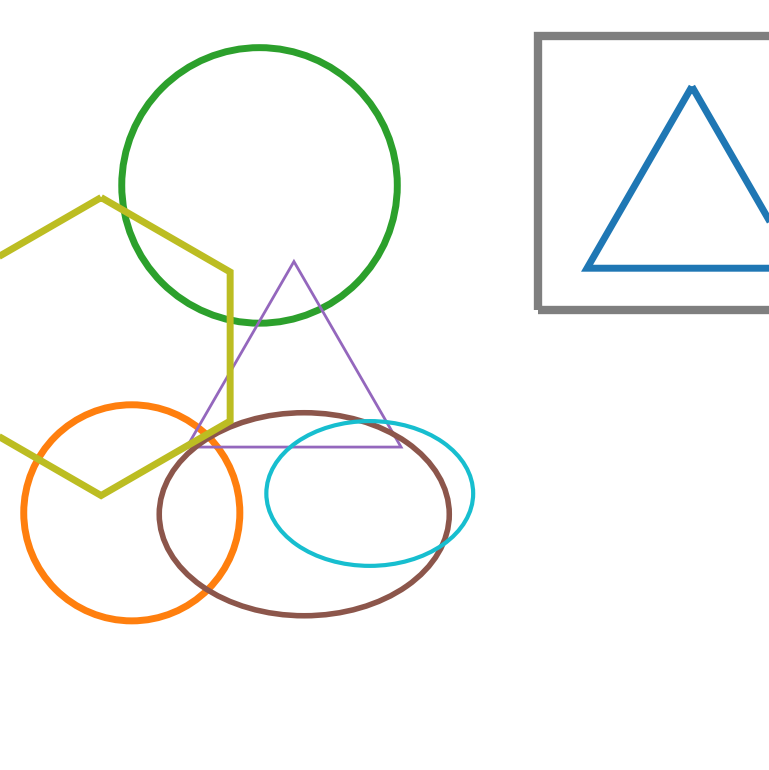[{"shape": "triangle", "thickness": 2.5, "radius": 0.79, "center": [0.899, 0.73]}, {"shape": "circle", "thickness": 2.5, "radius": 0.7, "center": [0.171, 0.334]}, {"shape": "circle", "thickness": 2.5, "radius": 0.89, "center": [0.337, 0.759]}, {"shape": "triangle", "thickness": 1, "radius": 0.8, "center": [0.382, 0.5]}, {"shape": "oval", "thickness": 2, "radius": 0.94, "center": [0.395, 0.332]}, {"shape": "square", "thickness": 3, "radius": 0.89, "center": [0.876, 0.776]}, {"shape": "hexagon", "thickness": 2.5, "radius": 0.97, "center": [0.131, 0.55]}, {"shape": "oval", "thickness": 1.5, "radius": 0.67, "center": [0.48, 0.359]}]